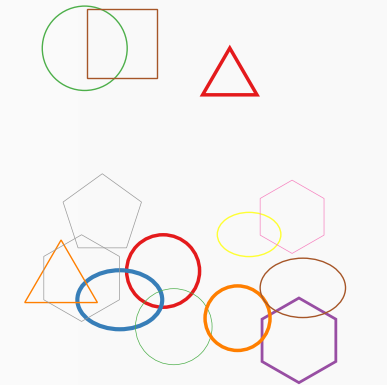[{"shape": "circle", "thickness": 2.5, "radius": 0.47, "center": [0.421, 0.296]}, {"shape": "triangle", "thickness": 2.5, "radius": 0.4, "center": [0.593, 0.794]}, {"shape": "oval", "thickness": 3, "radius": 0.55, "center": [0.309, 0.221]}, {"shape": "circle", "thickness": 1, "radius": 0.55, "center": [0.219, 0.875]}, {"shape": "circle", "thickness": 0.5, "radius": 0.49, "center": [0.449, 0.151]}, {"shape": "hexagon", "thickness": 2, "radius": 0.55, "center": [0.771, 0.116]}, {"shape": "triangle", "thickness": 1, "radius": 0.54, "center": [0.158, 0.268]}, {"shape": "circle", "thickness": 2.5, "radius": 0.42, "center": [0.613, 0.174]}, {"shape": "oval", "thickness": 1, "radius": 0.41, "center": [0.643, 0.391]}, {"shape": "oval", "thickness": 1, "radius": 0.55, "center": [0.782, 0.252]}, {"shape": "square", "thickness": 1, "radius": 0.45, "center": [0.315, 0.888]}, {"shape": "hexagon", "thickness": 0.5, "radius": 0.48, "center": [0.754, 0.437]}, {"shape": "hexagon", "thickness": 0.5, "radius": 0.56, "center": [0.211, 0.278]}, {"shape": "pentagon", "thickness": 0.5, "radius": 0.53, "center": [0.264, 0.442]}]